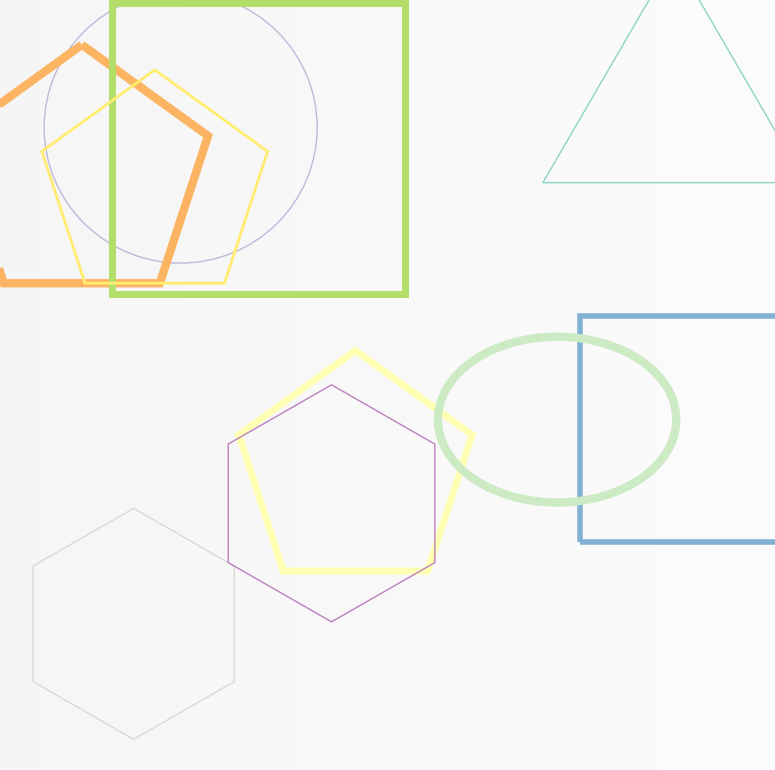[{"shape": "triangle", "thickness": 0.5, "radius": 0.98, "center": [0.87, 0.861]}, {"shape": "pentagon", "thickness": 2.5, "radius": 0.79, "center": [0.459, 0.386]}, {"shape": "circle", "thickness": 0.5, "radius": 0.88, "center": [0.233, 0.835]}, {"shape": "square", "thickness": 2, "radius": 0.73, "center": [0.895, 0.443]}, {"shape": "pentagon", "thickness": 3, "radius": 0.86, "center": [0.106, 0.771]}, {"shape": "square", "thickness": 2.5, "radius": 0.95, "center": [0.334, 0.807]}, {"shape": "hexagon", "thickness": 0.5, "radius": 0.75, "center": [0.172, 0.19]}, {"shape": "hexagon", "thickness": 0.5, "radius": 0.77, "center": [0.428, 0.346]}, {"shape": "oval", "thickness": 3, "radius": 0.77, "center": [0.719, 0.455]}, {"shape": "pentagon", "thickness": 1, "radius": 0.77, "center": [0.2, 0.756]}]